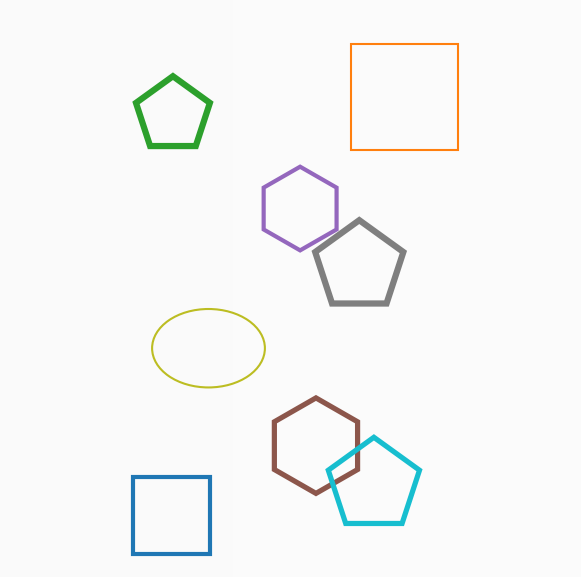[{"shape": "square", "thickness": 2, "radius": 0.33, "center": [0.295, 0.107]}, {"shape": "square", "thickness": 1, "radius": 0.46, "center": [0.696, 0.831]}, {"shape": "pentagon", "thickness": 3, "radius": 0.33, "center": [0.298, 0.8]}, {"shape": "hexagon", "thickness": 2, "radius": 0.36, "center": [0.516, 0.638]}, {"shape": "hexagon", "thickness": 2.5, "radius": 0.41, "center": [0.544, 0.227]}, {"shape": "pentagon", "thickness": 3, "radius": 0.4, "center": [0.618, 0.538]}, {"shape": "oval", "thickness": 1, "radius": 0.49, "center": [0.359, 0.396]}, {"shape": "pentagon", "thickness": 2.5, "radius": 0.41, "center": [0.643, 0.159]}]